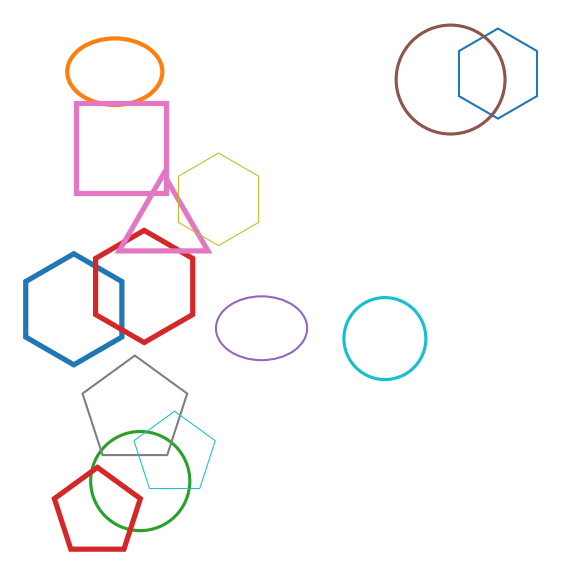[{"shape": "hexagon", "thickness": 2.5, "radius": 0.48, "center": [0.128, 0.464]}, {"shape": "hexagon", "thickness": 1, "radius": 0.39, "center": [0.862, 0.872]}, {"shape": "oval", "thickness": 2, "radius": 0.41, "center": [0.199, 0.875]}, {"shape": "circle", "thickness": 1.5, "radius": 0.43, "center": [0.243, 0.166]}, {"shape": "pentagon", "thickness": 2.5, "radius": 0.39, "center": [0.169, 0.112]}, {"shape": "hexagon", "thickness": 2.5, "radius": 0.49, "center": [0.25, 0.503]}, {"shape": "oval", "thickness": 1, "radius": 0.39, "center": [0.453, 0.431]}, {"shape": "circle", "thickness": 1.5, "radius": 0.47, "center": [0.78, 0.861]}, {"shape": "triangle", "thickness": 2.5, "radius": 0.44, "center": [0.283, 0.609]}, {"shape": "square", "thickness": 2.5, "radius": 0.39, "center": [0.21, 0.743]}, {"shape": "pentagon", "thickness": 1, "radius": 0.48, "center": [0.234, 0.288]}, {"shape": "hexagon", "thickness": 0.5, "radius": 0.4, "center": [0.378, 0.654]}, {"shape": "circle", "thickness": 1.5, "radius": 0.35, "center": [0.666, 0.413]}, {"shape": "pentagon", "thickness": 0.5, "radius": 0.37, "center": [0.302, 0.213]}]